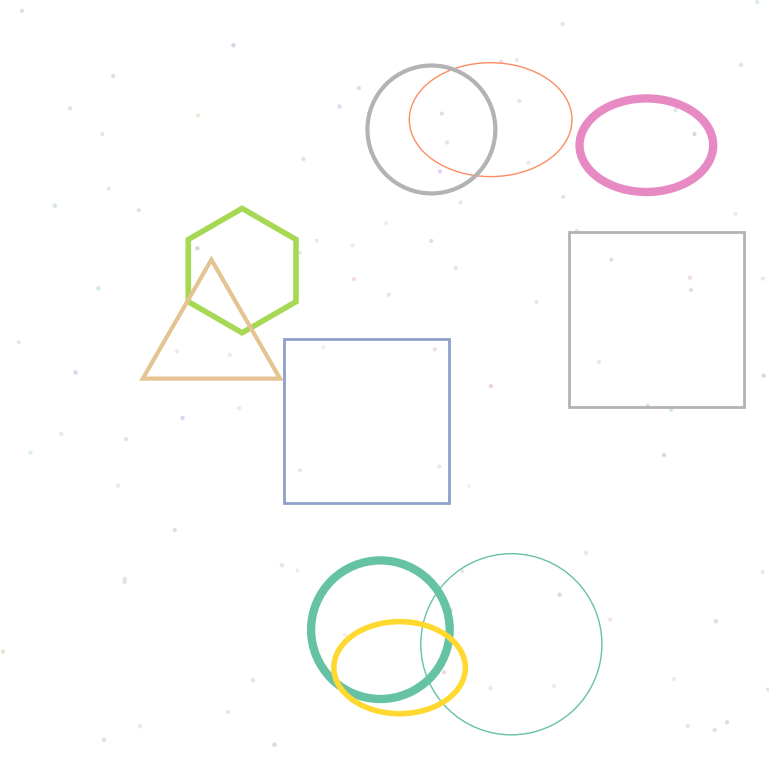[{"shape": "circle", "thickness": 0.5, "radius": 0.59, "center": [0.664, 0.163]}, {"shape": "circle", "thickness": 3, "radius": 0.45, "center": [0.494, 0.182]}, {"shape": "oval", "thickness": 0.5, "radius": 0.53, "center": [0.637, 0.845]}, {"shape": "square", "thickness": 1, "radius": 0.53, "center": [0.476, 0.453]}, {"shape": "oval", "thickness": 3, "radius": 0.43, "center": [0.839, 0.811]}, {"shape": "hexagon", "thickness": 2, "radius": 0.4, "center": [0.314, 0.649]}, {"shape": "oval", "thickness": 2, "radius": 0.43, "center": [0.519, 0.133]}, {"shape": "triangle", "thickness": 1.5, "radius": 0.51, "center": [0.275, 0.56]}, {"shape": "circle", "thickness": 1.5, "radius": 0.42, "center": [0.56, 0.832]}, {"shape": "square", "thickness": 1, "radius": 0.57, "center": [0.852, 0.585]}]